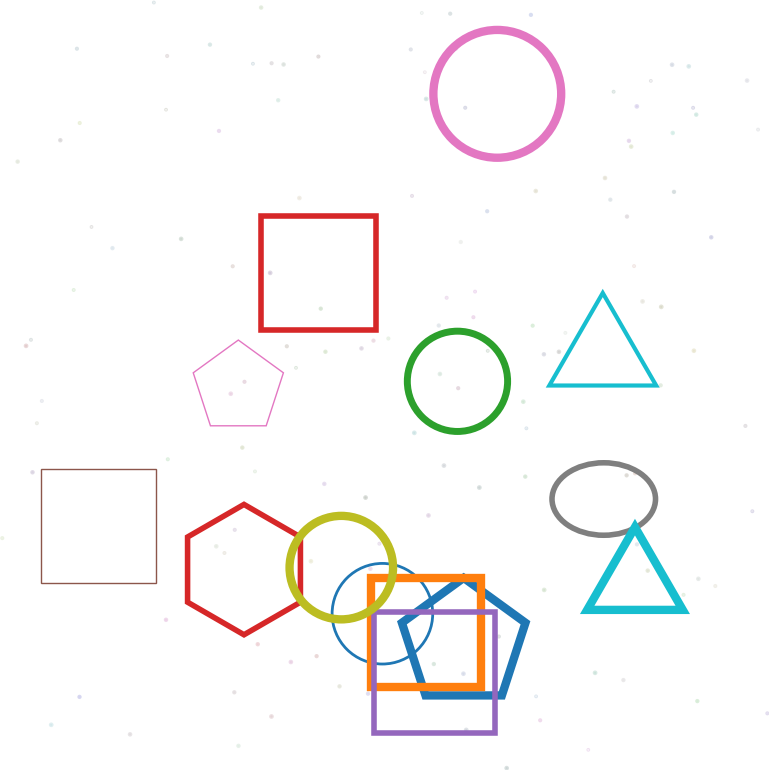[{"shape": "circle", "thickness": 1, "radius": 0.33, "center": [0.497, 0.203]}, {"shape": "pentagon", "thickness": 3, "radius": 0.42, "center": [0.602, 0.165]}, {"shape": "square", "thickness": 3, "radius": 0.36, "center": [0.553, 0.178]}, {"shape": "circle", "thickness": 2.5, "radius": 0.33, "center": [0.594, 0.505]}, {"shape": "square", "thickness": 2, "radius": 0.37, "center": [0.414, 0.646]}, {"shape": "hexagon", "thickness": 2, "radius": 0.42, "center": [0.317, 0.26]}, {"shape": "square", "thickness": 2, "radius": 0.39, "center": [0.564, 0.126]}, {"shape": "square", "thickness": 0.5, "radius": 0.37, "center": [0.128, 0.317]}, {"shape": "pentagon", "thickness": 0.5, "radius": 0.31, "center": [0.31, 0.497]}, {"shape": "circle", "thickness": 3, "radius": 0.41, "center": [0.646, 0.878]}, {"shape": "oval", "thickness": 2, "radius": 0.34, "center": [0.784, 0.352]}, {"shape": "circle", "thickness": 3, "radius": 0.34, "center": [0.443, 0.263]}, {"shape": "triangle", "thickness": 3, "radius": 0.36, "center": [0.825, 0.244]}, {"shape": "triangle", "thickness": 1.5, "radius": 0.4, "center": [0.783, 0.539]}]